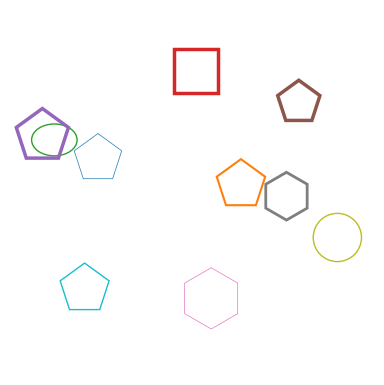[{"shape": "pentagon", "thickness": 0.5, "radius": 0.32, "center": [0.254, 0.588]}, {"shape": "pentagon", "thickness": 1.5, "radius": 0.33, "center": [0.626, 0.521]}, {"shape": "oval", "thickness": 1, "radius": 0.3, "center": [0.141, 0.637]}, {"shape": "square", "thickness": 2.5, "radius": 0.29, "center": [0.508, 0.815]}, {"shape": "pentagon", "thickness": 2.5, "radius": 0.36, "center": [0.11, 0.647]}, {"shape": "pentagon", "thickness": 2.5, "radius": 0.29, "center": [0.776, 0.734]}, {"shape": "hexagon", "thickness": 0.5, "radius": 0.4, "center": [0.549, 0.225]}, {"shape": "hexagon", "thickness": 2, "radius": 0.31, "center": [0.744, 0.49]}, {"shape": "circle", "thickness": 1, "radius": 0.31, "center": [0.876, 0.383]}, {"shape": "pentagon", "thickness": 1, "radius": 0.33, "center": [0.22, 0.25]}]